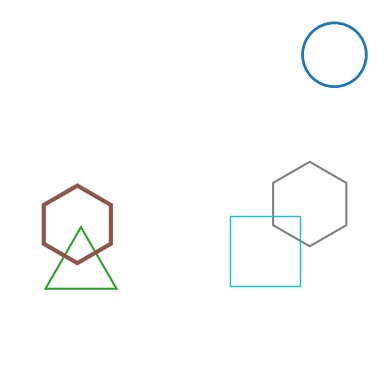[{"shape": "circle", "thickness": 2, "radius": 0.41, "center": [0.869, 0.858]}, {"shape": "triangle", "thickness": 1.5, "radius": 0.53, "center": [0.21, 0.303]}, {"shape": "hexagon", "thickness": 3, "radius": 0.5, "center": [0.201, 0.417]}, {"shape": "hexagon", "thickness": 1.5, "radius": 0.55, "center": [0.804, 0.47]}, {"shape": "square", "thickness": 1, "radius": 0.45, "center": [0.69, 0.348]}]